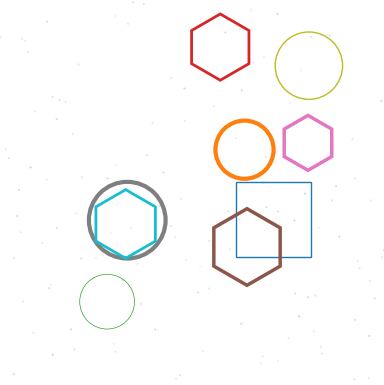[{"shape": "square", "thickness": 1, "radius": 0.49, "center": [0.71, 0.431]}, {"shape": "circle", "thickness": 3, "radius": 0.38, "center": [0.635, 0.611]}, {"shape": "circle", "thickness": 0.5, "radius": 0.36, "center": [0.278, 0.216]}, {"shape": "hexagon", "thickness": 2, "radius": 0.43, "center": [0.572, 0.878]}, {"shape": "hexagon", "thickness": 2.5, "radius": 0.5, "center": [0.642, 0.358]}, {"shape": "hexagon", "thickness": 2.5, "radius": 0.36, "center": [0.8, 0.629]}, {"shape": "circle", "thickness": 3, "radius": 0.5, "center": [0.331, 0.428]}, {"shape": "circle", "thickness": 1, "radius": 0.44, "center": [0.802, 0.829]}, {"shape": "hexagon", "thickness": 2, "radius": 0.45, "center": [0.326, 0.418]}]